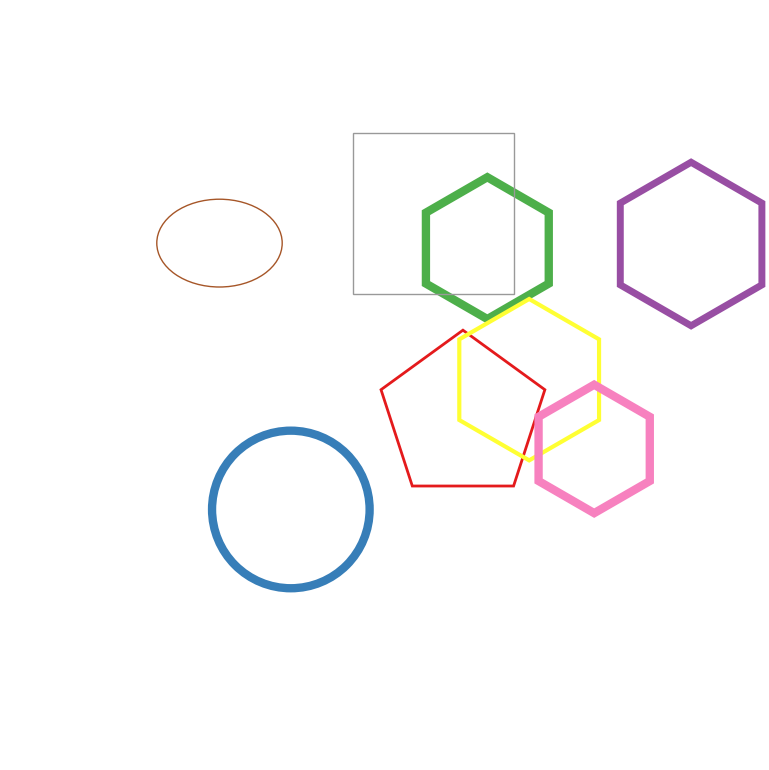[{"shape": "pentagon", "thickness": 1, "radius": 0.56, "center": [0.601, 0.459]}, {"shape": "circle", "thickness": 3, "radius": 0.51, "center": [0.378, 0.338]}, {"shape": "hexagon", "thickness": 3, "radius": 0.46, "center": [0.633, 0.678]}, {"shape": "hexagon", "thickness": 2.5, "radius": 0.53, "center": [0.898, 0.683]}, {"shape": "hexagon", "thickness": 1.5, "radius": 0.52, "center": [0.687, 0.507]}, {"shape": "oval", "thickness": 0.5, "radius": 0.41, "center": [0.285, 0.684]}, {"shape": "hexagon", "thickness": 3, "radius": 0.42, "center": [0.772, 0.417]}, {"shape": "square", "thickness": 0.5, "radius": 0.52, "center": [0.562, 0.723]}]